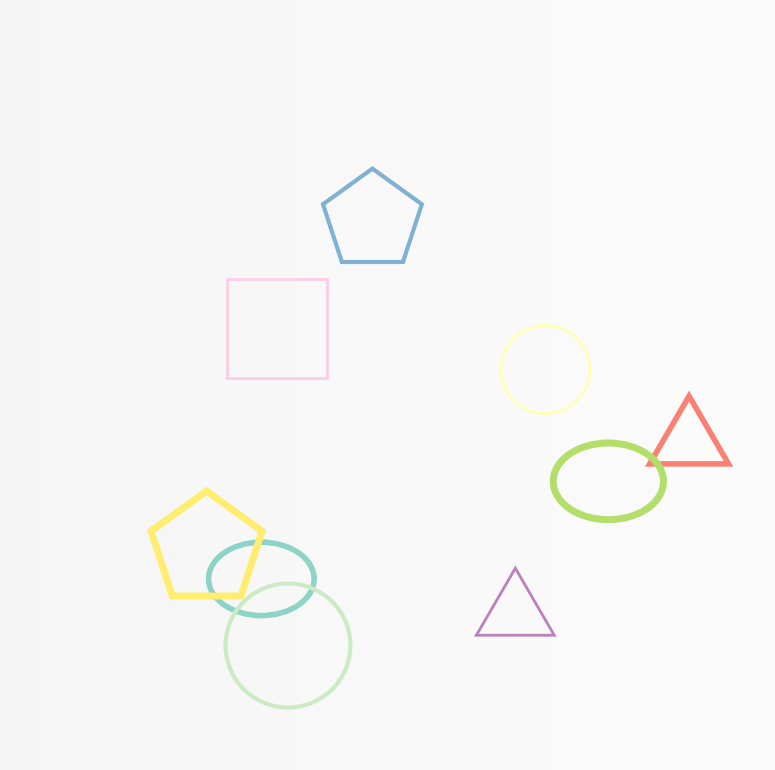[{"shape": "oval", "thickness": 2, "radius": 0.34, "center": [0.337, 0.248]}, {"shape": "circle", "thickness": 1, "radius": 0.29, "center": [0.704, 0.52]}, {"shape": "triangle", "thickness": 2, "radius": 0.29, "center": [0.889, 0.427]}, {"shape": "pentagon", "thickness": 1.5, "radius": 0.34, "center": [0.481, 0.714]}, {"shape": "oval", "thickness": 2.5, "radius": 0.36, "center": [0.785, 0.375]}, {"shape": "square", "thickness": 1, "radius": 0.32, "center": [0.357, 0.574]}, {"shape": "triangle", "thickness": 1, "radius": 0.29, "center": [0.665, 0.204]}, {"shape": "circle", "thickness": 1.5, "radius": 0.4, "center": [0.372, 0.162]}, {"shape": "pentagon", "thickness": 2.5, "radius": 0.38, "center": [0.267, 0.287]}]